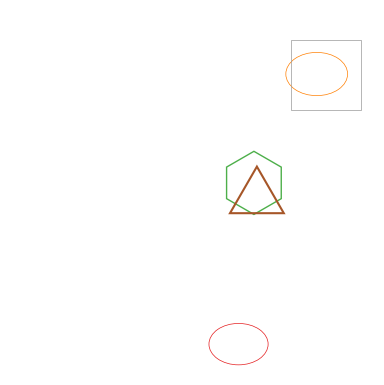[{"shape": "oval", "thickness": 0.5, "radius": 0.38, "center": [0.62, 0.106]}, {"shape": "hexagon", "thickness": 1, "radius": 0.41, "center": [0.66, 0.525]}, {"shape": "oval", "thickness": 0.5, "radius": 0.4, "center": [0.823, 0.808]}, {"shape": "triangle", "thickness": 1.5, "radius": 0.4, "center": [0.667, 0.487]}, {"shape": "square", "thickness": 0.5, "radius": 0.45, "center": [0.848, 0.806]}]